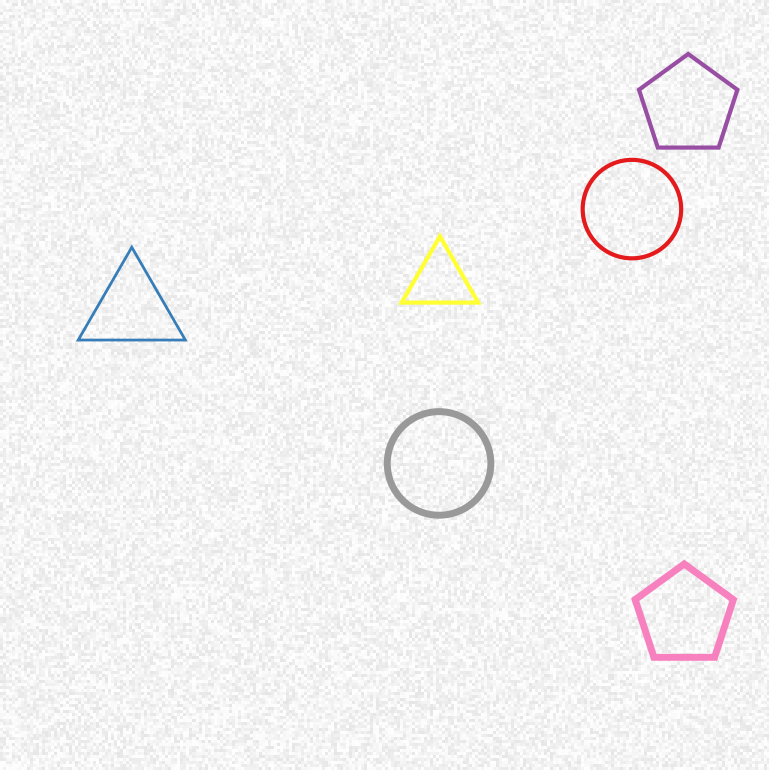[{"shape": "circle", "thickness": 1.5, "radius": 0.32, "center": [0.821, 0.728]}, {"shape": "triangle", "thickness": 1, "radius": 0.4, "center": [0.171, 0.599]}, {"shape": "pentagon", "thickness": 1.5, "radius": 0.34, "center": [0.894, 0.863]}, {"shape": "triangle", "thickness": 1.5, "radius": 0.29, "center": [0.571, 0.636]}, {"shape": "pentagon", "thickness": 2.5, "radius": 0.34, "center": [0.889, 0.201]}, {"shape": "circle", "thickness": 2.5, "radius": 0.34, "center": [0.57, 0.398]}]